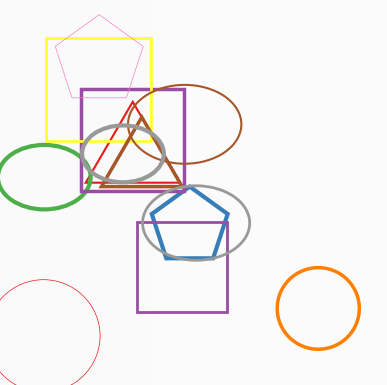[{"shape": "triangle", "thickness": 1.5, "radius": 0.7, "center": [0.343, 0.595]}, {"shape": "circle", "thickness": 0.5, "radius": 0.73, "center": [0.112, 0.128]}, {"shape": "pentagon", "thickness": 3, "radius": 0.51, "center": [0.49, 0.412]}, {"shape": "oval", "thickness": 3, "radius": 0.6, "center": [0.114, 0.54]}, {"shape": "square", "thickness": 2.5, "radius": 0.66, "center": [0.343, 0.636]}, {"shape": "square", "thickness": 2, "radius": 0.58, "center": [0.469, 0.306]}, {"shape": "circle", "thickness": 2.5, "radius": 0.53, "center": [0.821, 0.199]}, {"shape": "square", "thickness": 2, "radius": 0.67, "center": [0.254, 0.768]}, {"shape": "triangle", "thickness": 2.5, "radius": 0.6, "center": [0.366, 0.575]}, {"shape": "oval", "thickness": 1.5, "radius": 0.73, "center": [0.477, 0.677]}, {"shape": "pentagon", "thickness": 0.5, "radius": 0.6, "center": [0.256, 0.843]}, {"shape": "oval", "thickness": 3, "radius": 0.53, "center": [0.317, 0.6]}, {"shape": "oval", "thickness": 2, "radius": 0.69, "center": [0.506, 0.421]}]